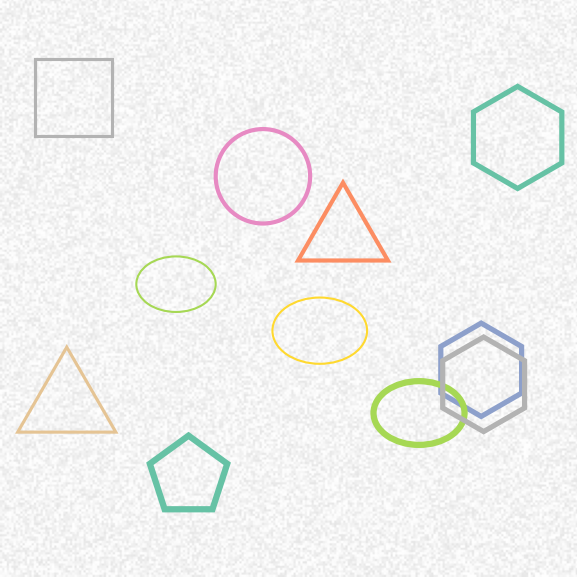[{"shape": "pentagon", "thickness": 3, "radius": 0.35, "center": [0.326, 0.174]}, {"shape": "hexagon", "thickness": 2.5, "radius": 0.44, "center": [0.896, 0.761]}, {"shape": "triangle", "thickness": 2, "radius": 0.45, "center": [0.594, 0.593]}, {"shape": "hexagon", "thickness": 2.5, "radius": 0.4, "center": [0.833, 0.359]}, {"shape": "circle", "thickness": 2, "radius": 0.41, "center": [0.455, 0.694]}, {"shape": "oval", "thickness": 1, "radius": 0.34, "center": [0.305, 0.507]}, {"shape": "oval", "thickness": 3, "radius": 0.39, "center": [0.726, 0.284]}, {"shape": "oval", "thickness": 1, "radius": 0.41, "center": [0.554, 0.427]}, {"shape": "triangle", "thickness": 1.5, "radius": 0.49, "center": [0.116, 0.3]}, {"shape": "square", "thickness": 1.5, "radius": 0.33, "center": [0.127, 0.83]}, {"shape": "hexagon", "thickness": 2.5, "radius": 0.41, "center": [0.837, 0.334]}]